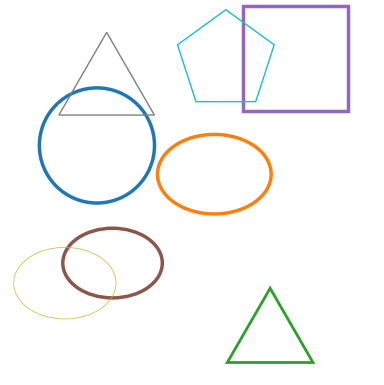[{"shape": "circle", "thickness": 2.5, "radius": 0.75, "center": [0.252, 0.622]}, {"shape": "oval", "thickness": 2.5, "radius": 0.74, "center": [0.557, 0.548]}, {"shape": "triangle", "thickness": 2, "radius": 0.64, "center": [0.702, 0.123]}, {"shape": "square", "thickness": 2.5, "radius": 0.68, "center": [0.768, 0.848]}, {"shape": "oval", "thickness": 2.5, "radius": 0.65, "center": [0.292, 0.317]}, {"shape": "triangle", "thickness": 1, "radius": 0.72, "center": [0.277, 0.773]}, {"shape": "oval", "thickness": 0.5, "radius": 0.66, "center": [0.168, 0.265]}, {"shape": "pentagon", "thickness": 1, "radius": 0.66, "center": [0.587, 0.843]}]